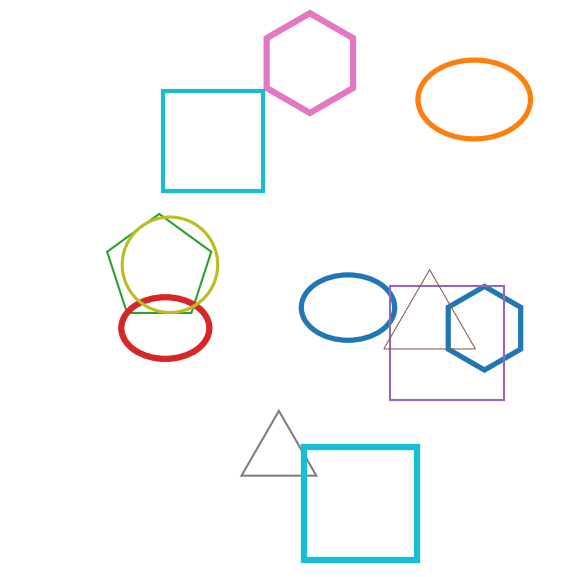[{"shape": "hexagon", "thickness": 2.5, "radius": 0.36, "center": [0.839, 0.431]}, {"shape": "oval", "thickness": 2.5, "radius": 0.4, "center": [0.603, 0.467]}, {"shape": "oval", "thickness": 2.5, "radius": 0.49, "center": [0.821, 0.827]}, {"shape": "pentagon", "thickness": 1, "radius": 0.47, "center": [0.276, 0.534]}, {"shape": "oval", "thickness": 3, "radius": 0.38, "center": [0.286, 0.431]}, {"shape": "square", "thickness": 1, "radius": 0.49, "center": [0.774, 0.406]}, {"shape": "triangle", "thickness": 0.5, "radius": 0.46, "center": [0.744, 0.441]}, {"shape": "hexagon", "thickness": 3, "radius": 0.43, "center": [0.537, 0.89]}, {"shape": "triangle", "thickness": 1, "radius": 0.37, "center": [0.483, 0.213]}, {"shape": "circle", "thickness": 1.5, "radius": 0.41, "center": [0.294, 0.541]}, {"shape": "square", "thickness": 3, "radius": 0.49, "center": [0.624, 0.127]}, {"shape": "square", "thickness": 2, "radius": 0.43, "center": [0.368, 0.754]}]